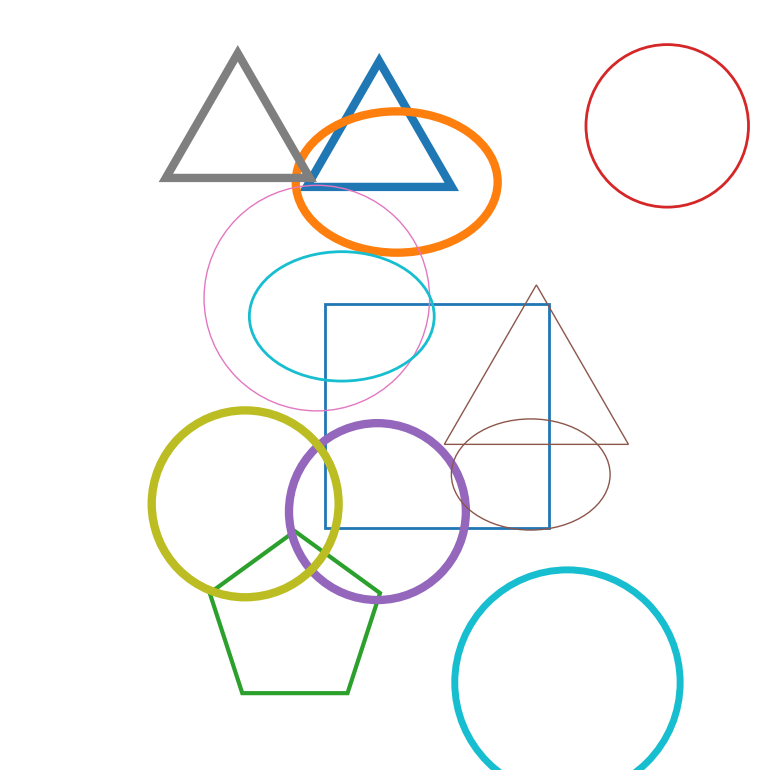[{"shape": "square", "thickness": 1, "radius": 0.73, "center": [0.568, 0.46]}, {"shape": "triangle", "thickness": 3, "radius": 0.54, "center": [0.492, 0.812]}, {"shape": "oval", "thickness": 3, "radius": 0.66, "center": [0.515, 0.764]}, {"shape": "pentagon", "thickness": 1.5, "radius": 0.58, "center": [0.383, 0.194]}, {"shape": "circle", "thickness": 1, "radius": 0.53, "center": [0.867, 0.837]}, {"shape": "circle", "thickness": 3, "radius": 0.57, "center": [0.49, 0.336]}, {"shape": "triangle", "thickness": 0.5, "radius": 0.69, "center": [0.697, 0.492]}, {"shape": "oval", "thickness": 0.5, "radius": 0.52, "center": [0.689, 0.384]}, {"shape": "circle", "thickness": 0.5, "radius": 0.73, "center": [0.411, 0.613]}, {"shape": "triangle", "thickness": 3, "radius": 0.54, "center": [0.309, 0.823]}, {"shape": "circle", "thickness": 3, "radius": 0.61, "center": [0.318, 0.346]}, {"shape": "oval", "thickness": 1, "radius": 0.6, "center": [0.444, 0.589]}, {"shape": "circle", "thickness": 2.5, "radius": 0.73, "center": [0.737, 0.114]}]